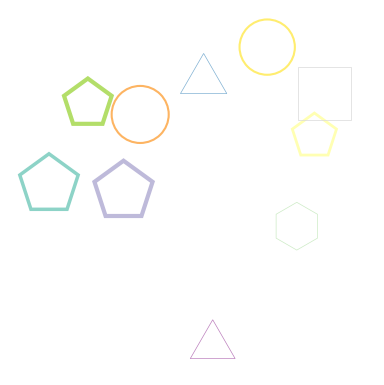[{"shape": "pentagon", "thickness": 2.5, "radius": 0.4, "center": [0.127, 0.521]}, {"shape": "pentagon", "thickness": 2, "radius": 0.3, "center": [0.817, 0.646]}, {"shape": "pentagon", "thickness": 3, "radius": 0.4, "center": [0.321, 0.503]}, {"shape": "triangle", "thickness": 0.5, "radius": 0.35, "center": [0.529, 0.792]}, {"shape": "circle", "thickness": 1.5, "radius": 0.37, "center": [0.364, 0.703]}, {"shape": "pentagon", "thickness": 3, "radius": 0.33, "center": [0.228, 0.731]}, {"shape": "square", "thickness": 0.5, "radius": 0.34, "center": [0.843, 0.758]}, {"shape": "triangle", "thickness": 0.5, "radius": 0.34, "center": [0.552, 0.102]}, {"shape": "hexagon", "thickness": 0.5, "radius": 0.31, "center": [0.771, 0.412]}, {"shape": "circle", "thickness": 1.5, "radius": 0.36, "center": [0.694, 0.878]}]